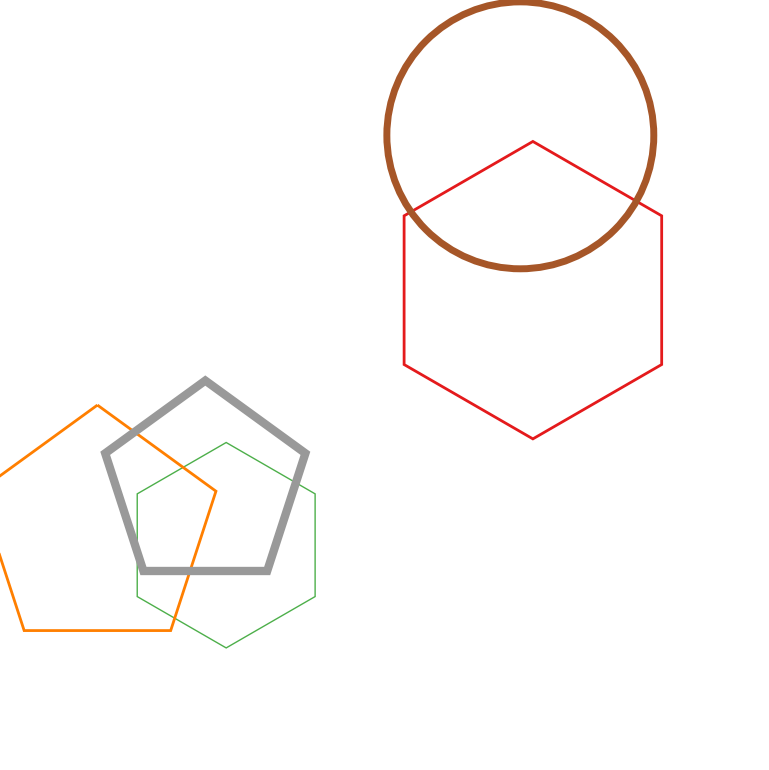[{"shape": "hexagon", "thickness": 1, "radius": 0.97, "center": [0.692, 0.623]}, {"shape": "hexagon", "thickness": 0.5, "radius": 0.67, "center": [0.294, 0.292]}, {"shape": "pentagon", "thickness": 1, "radius": 0.81, "center": [0.127, 0.312]}, {"shape": "circle", "thickness": 2.5, "radius": 0.87, "center": [0.676, 0.824]}, {"shape": "pentagon", "thickness": 3, "radius": 0.68, "center": [0.267, 0.369]}]